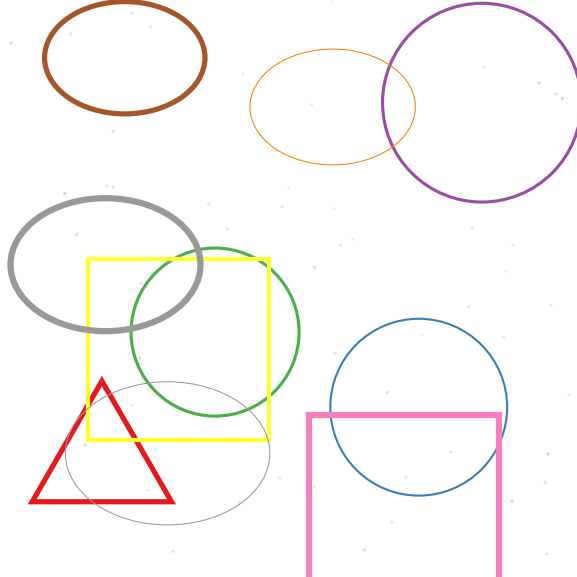[{"shape": "triangle", "thickness": 2.5, "radius": 0.7, "center": [0.176, 0.2]}, {"shape": "circle", "thickness": 1, "radius": 0.77, "center": [0.725, 0.294]}, {"shape": "circle", "thickness": 1.5, "radius": 0.73, "center": [0.372, 0.424]}, {"shape": "circle", "thickness": 1.5, "radius": 0.86, "center": [0.834, 0.821]}, {"shape": "oval", "thickness": 0.5, "radius": 0.72, "center": [0.576, 0.814]}, {"shape": "square", "thickness": 2, "radius": 0.78, "center": [0.31, 0.394]}, {"shape": "oval", "thickness": 2.5, "radius": 0.69, "center": [0.216, 0.899]}, {"shape": "square", "thickness": 3, "radius": 0.82, "center": [0.699, 0.116]}, {"shape": "oval", "thickness": 0.5, "radius": 0.89, "center": [0.29, 0.214]}, {"shape": "oval", "thickness": 3, "radius": 0.82, "center": [0.183, 0.541]}]